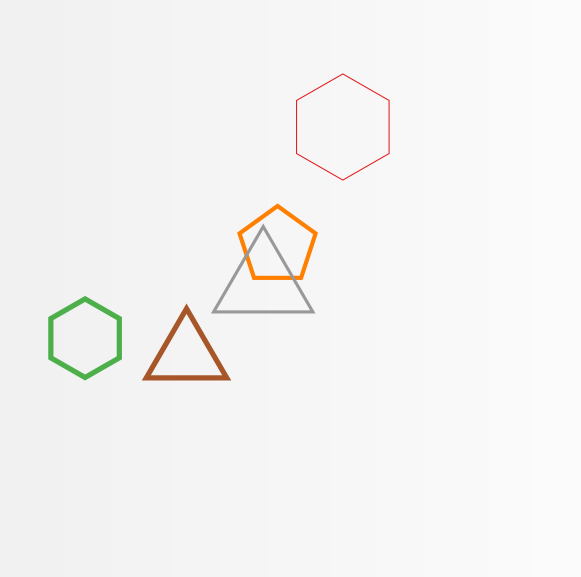[{"shape": "hexagon", "thickness": 0.5, "radius": 0.46, "center": [0.59, 0.779]}, {"shape": "hexagon", "thickness": 2.5, "radius": 0.34, "center": [0.146, 0.413]}, {"shape": "pentagon", "thickness": 2, "radius": 0.34, "center": [0.478, 0.574]}, {"shape": "triangle", "thickness": 2.5, "radius": 0.4, "center": [0.321, 0.385]}, {"shape": "triangle", "thickness": 1.5, "radius": 0.49, "center": [0.453, 0.508]}]